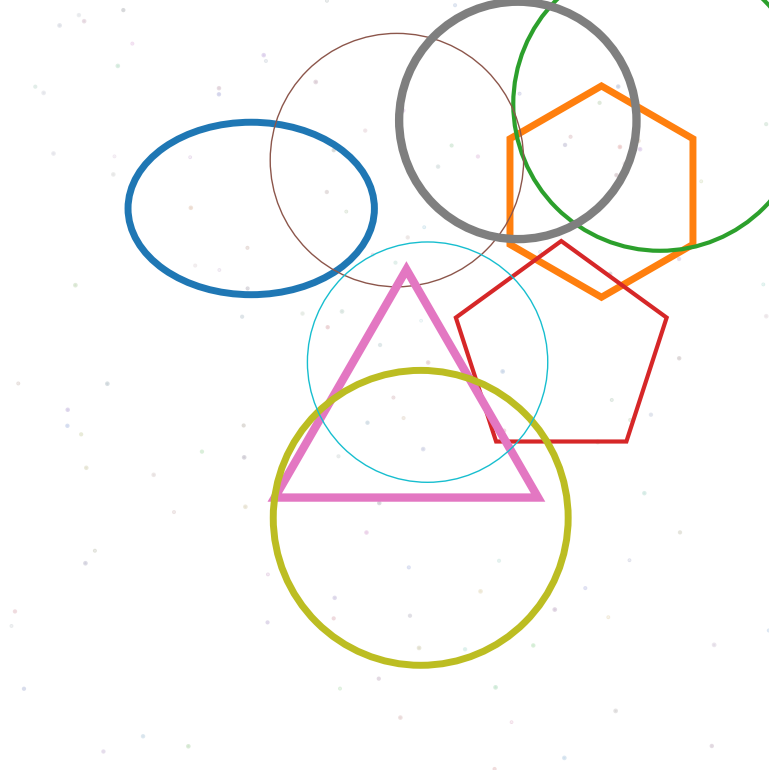[{"shape": "oval", "thickness": 2.5, "radius": 0.8, "center": [0.326, 0.729]}, {"shape": "hexagon", "thickness": 2.5, "radius": 0.69, "center": [0.781, 0.751]}, {"shape": "circle", "thickness": 1.5, "radius": 0.95, "center": [0.857, 0.865]}, {"shape": "pentagon", "thickness": 1.5, "radius": 0.72, "center": [0.729, 0.543]}, {"shape": "circle", "thickness": 0.5, "radius": 0.82, "center": [0.515, 0.792]}, {"shape": "triangle", "thickness": 3, "radius": 0.99, "center": [0.528, 0.453]}, {"shape": "circle", "thickness": 3, "radius": 0.77, "center": [0.672, 0.844]}, {"shape": "circle", "thickness": 2.5, "radius": 0.96, "center": [0.546, 0.327]}, {"shape": "circle", "thickness": 0.5, "radius": 0.78, "center": [0.555, 0.53]}]